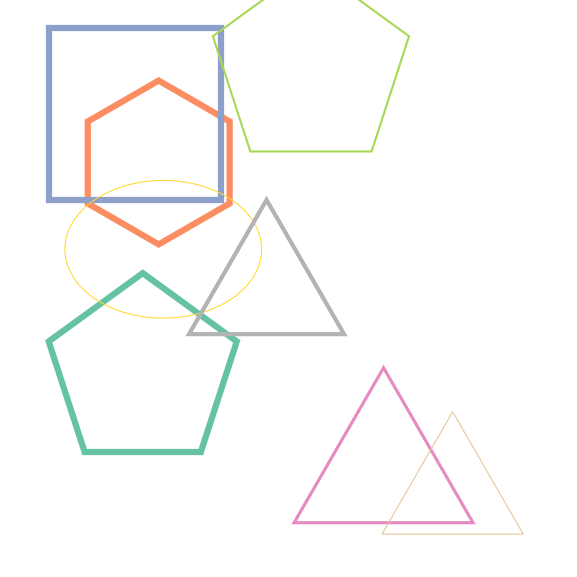[{"shape": "pentagon", "thickness": 3, "radius": 0.86, "center": [0.247, 0.355]}, {"shape": "hexagon", "thickness": 3, "radius": 0.71, "center": [0.275, 0.718]}, {"shape": "square", "thickness": 3, "radius": 0.74, "center": [0.234, 0.802]}, {"shape": "triangle", "thickness": 1.5, "radius": 0.89, "center": [0.664, 0.183]}, {"shape": "pentagon", "thickness": 1, "radius": 0.89, "center": [0.538, 0.881]}, {"shape": "oval", "thickness": 0.5, "radius": 0.85, "center": [0.283, 0.568]}, {"shape": "triangle", "thickness": 0.5, "radius": 0.71, "center": [0.784, 0.145]}, {"shape": "triangle", "thickness": 2, "radius": 0.78, "center": [0.462, 0.498]}]